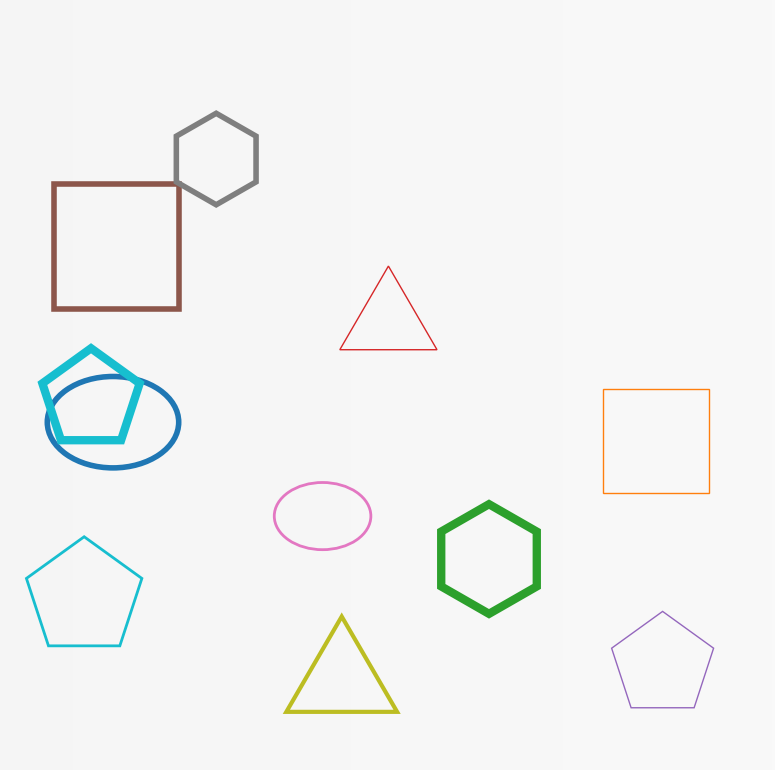[{"shape": "oval", "thickness": 2, "radius": 0.42, "center": [0.146, 0.452]}, {"shape": "square", "thickness": 0.5, "radius": 0.34, "center": [0.847, 0.427]}, {"shape": "hexagon", "thickness": 3, "radius": 0.36, "center": [0.631, 0.274]}, {"shape": "triangle", "thickness": 0.5, "radius": 0.36, "center": [0.501, 0.582]}, {"shape": "pentagon", "thickness": 0.5, "radius": 0.35, "center": [0.855, 0.137]}, {"shape": "square", "thickness": 2, "radius": 0.41, "center": [0.15, 0.679]}, {"shape": "oval", "thickness": 1, "radius": 0.31, "center": [0.416, 0.33]}, {"shape": "hexagon", "thickness": 2, "radius": 0.3, "center": [0.279, 0.793]}, {"shape": "triangle", "thickness": 1.5, "radius": 0.41, "center": [0.441, 0.117]}, {"shape": "pentagon", "thickness": 1, "radius": 0.39, "center": [0.109, 0.225]}, {"shape": "pentagon", "thickness": 3, "radius": 0.33, "center": [0.117, 0.482]}]